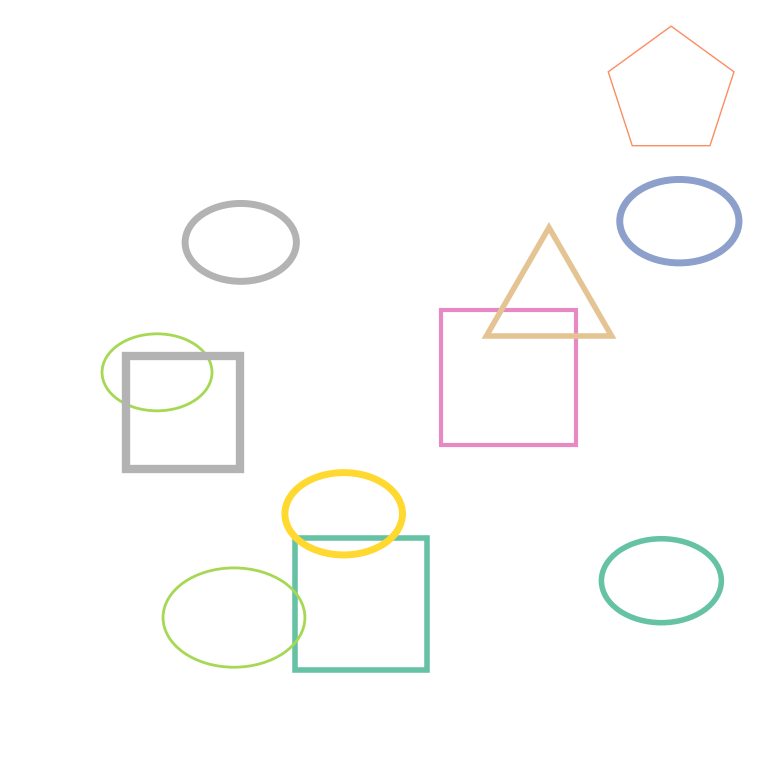[{"shape": "square", "thickness": 2, "radius": 0.43, "center": [0.469, 0.215]}, {"shape": "oval", "thickness": 2, "radius": 0.39, "center": [0.859, 0.246]}, {"shape": "pentagon", "thickness": 0.5, "radius": 0.43, "center": [0.872, 0.88]}, {"shape": "oval", "thickness": 2.5, "radius": 0.39, "center": [0.882, 0.713]}, {"shape": "square", "thickness": 1.5, "radius": 0.44, "center": [0.66, 0.51]}, {"shape": "oval", "thickness": 1, "radius": 0.46, "center": [0.304, 0.198]}, {"shape": "oval", "thickness": 1, "radius": 0.36, "center": [0.204, 0.516]}, {"shape": "oval", "thickness": 2.5, "radius": 0.38, "center": [0.446, 0.333]}, {"shape": "triangle", "thickness": 2, "radius": 0.47, "center": [0.713, 0.611]}, {"shape": "square", "thickness": 3, "radius": 0.37, "center": [0.237, 0.464]}, {"shape": "oval", "thickness": 2.5, "radius": 0.36, "center": [0.313, 0.685]}]